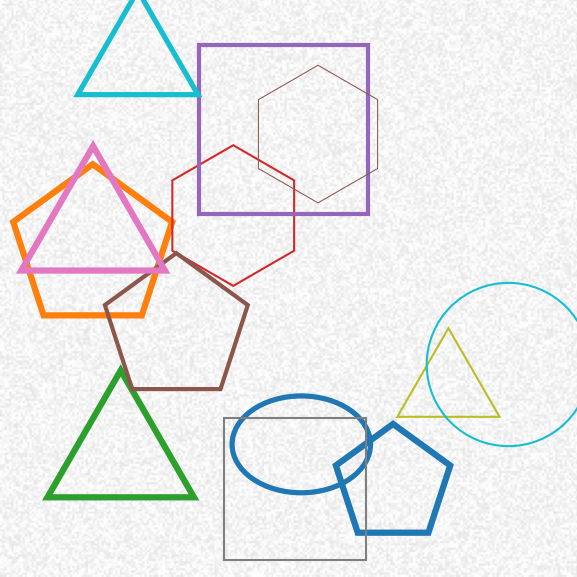[{"shape": "pentagon", "thickness": 3, "radius": 0.52, "center": [0.681, 0.161]}, {"shape": "oval", "thickness": 2.5, "radius": 0.6, "center": [0.522, 0.23]}, {"shape": "pentagon", "thickness": 3, "radius": 0.72, "center": [0.161, 0.57]}, {"shape": "triangle", "thickness": 3, "radius": 0.73, "center": [0.209, 0.211]}, {"shape": "hexagon", "thickness": 1, "radius": 0.61, "center": [0.404, 0.626]}, {"shape": "square", "thickness": 2, "radius": 0.73, "center": [0.491, 0.775]}, {"shape": "pentagon", "thickness": 2, "radius": 0.65, "center": [0.305, 0.431]}, {"shape": "hexagon", "thickness": 0.5, "radius": 0.6, "center": [0.551, 0.767]}, {"shape": "triangle", "thickness": 3, "radius": 0.72, "center": [0.161, 0.602]}, {"shape": "square", "thickness": 1, "radius": 0.61, "center": [0.51, 0.153]}, {"shape": "triangle", "thickness": 1, "radius": 0.51, "center": [0.776, 0.328]}, {"shape": "circle", "thickness": 1, "radius": 0.71, "center": [0.88, 0.368]}, {"shape": "triangle", "thickness": 2.5, "radius": 0.6, "center": [0.239, 0.895]}]